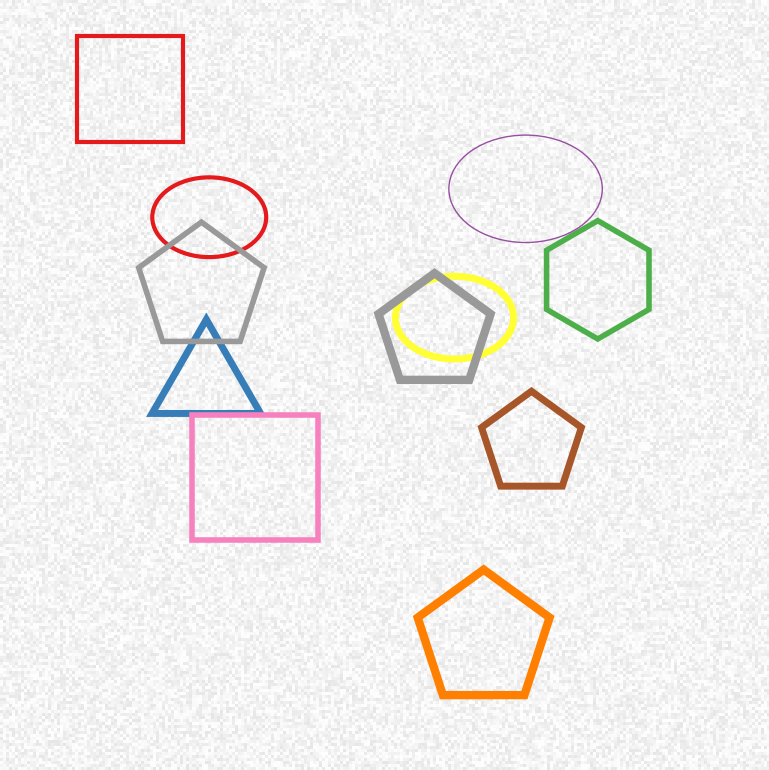[{"shape": "square", "thickness": 1.5, "radius": 0.34, "center": [0.168, 0.885]}, {"shape": "oval", "thickness": 1.5, "radius": 0.37, "center": [0.272, 0.718]}, {"shape": "triangle", "thickness": 2.5, "radius": 0.41, "center": [0.268, 0.504]}, {"shape": "hexagon", "thickness": 2, "radius": 0.38, "center": [0.776, 0.637]}, {"shape": "oval", "thickness": 0.5, "radius": 0.5, "center": [0.683, 0.755]}, {"shape": "pentagon", "thickness": 3, "radius": 0.45, "center": [0.628, 0.17]}, {"shape": "oval", "thickness": 2.5, "radius": 0.38, "center": [0.59, 0.587]}, {"shape": "pentagon", "thickness": 2.5, "radius": 0.34, "center": [0.69, 0.424]}, {"shape": "square", "thickness": 2, "radius": 0.41, "center": [0.331, 0.38]}, {"shape": "pentagon", "thickness": 3, "radius": 0.38, "center": [0.564, 0.569]}, {"shape": "pentagon", "thickness": 2, "radius": 0.43, "center": [0.262, 0.626]}]